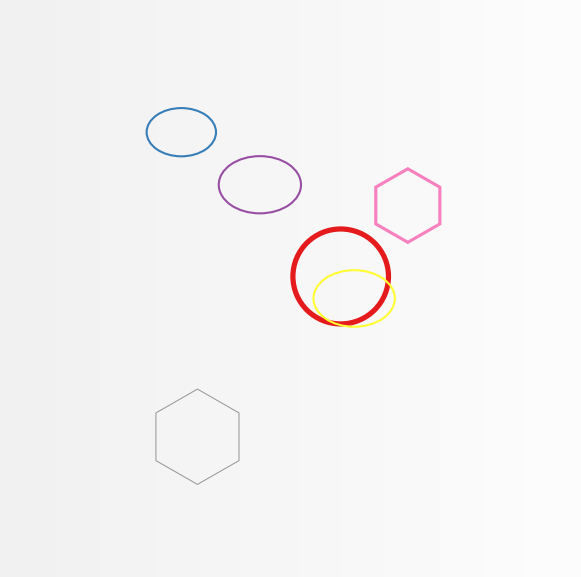[{"shape": "circle", "thickness": 2.5, "radius": 0.41, "center": [0.586, 0.52]}, {"shape": "oval", "thickness": 1, "radius": 0.3, "center": [0.312, 0.77]}, {"shape": "oval", "thickness": 1, "radius": 0.35, "center": [0.447, 0.679]}, {"shape": "oval", "thickness": 1, "radius": 0.35, "center": [0.609, 0.482]}, {"shape": "hexagon", "thickness": 1.5, "radius": 0.32, "center": [0.702, 0.643]}, {"shape": "hexagon", "thickness": 0.5, "radius": 0.41, "center": [0.34, 0.243]}]